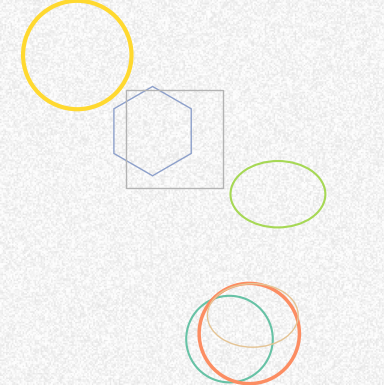[{"shape": "circle", "thickness": 1.5, "radius": 0.56, "center": [0.596, 0.119]}, {"shape": "circle", "thickness": 2.5, "radius": 0.65, "center": [0.647, 0.134]}, {"shape": "hexagon", "thickness": 1, "radius": 0.58, "center": [0.396, 0.659]}, {"shape": "oval", "thickness": 1.5, "radius": 0.62, "center": [0.722, 0.496]}, {"shape": "circle", "thickness": 3, "radius": 0.7, "center": [0.201, 0.857]}, {"shape": "oval", "thickness": 1, "radius": 0.59, "center": [0.657, 0.181]}, {"shape": "square", "thickness": 1, "radius": 0.63, "center": [0.454, 0.639]}]